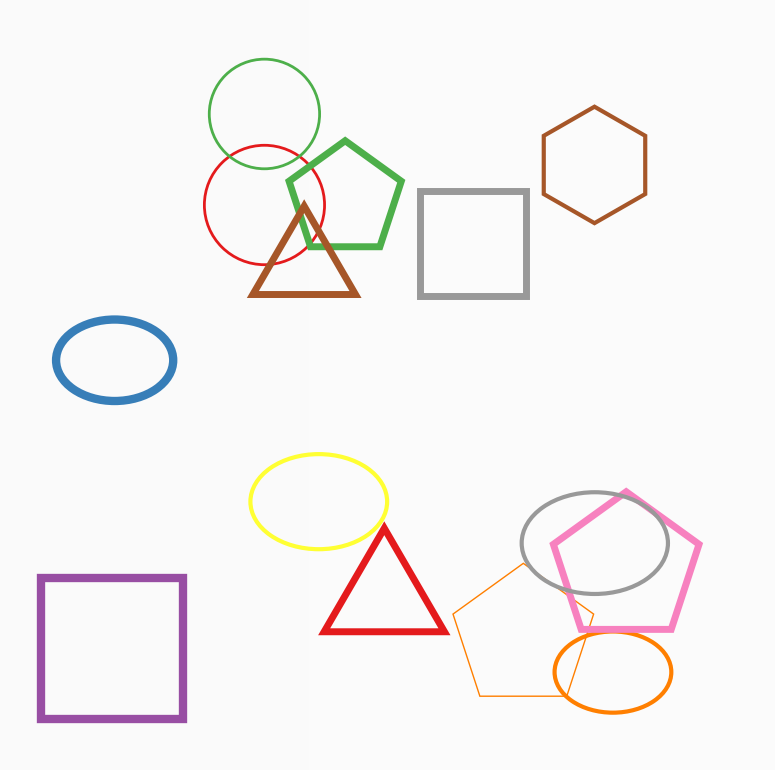[{"shape": "triangle", "thickness": 2.5, "radius": 0.45, "center": [0.496, 0.224]}, {"shape": "circle", "thickness": 1, "radius": 0.39, "center": [0.341, 0.734]}, {"shape": "oval", "thickness": 3, "radius": 0.38, "center": [0.148, 0.532]}, {"shape": "pentagon", "thickness": 2.5, "radius": 0.38, "center": [0.445, 0.741]}, {"shape": "circle", "thickness": 1, "radius": 0.36, "center": [0.341, 0.852]}, {"shape": "square", "thickness": 3, "radius": 0.46, "center": [0.144, 0.157]}, {"shape": "pentagon", "thickness": 0.5, "radius": 0.48, "center": [0.675, 0.173]}, {"shape": "oval", "thickness": 1.5, "radius": 0.38, "center": [0.791, 0.127]}, {"shape": "oval", "thickness": 1.5, "radius": 0.44, "center": [0.411, 0.348]}, {"shape": "hexagon", "thickness": 1.5, "radius": 0.38, "center": [0.767, 0.786]}, {"shape": "triangle", "thickness": 2.5, "radius": 0.38, "center": [0.392, 0.656]}, {"shape": "pentagon", "thickness": 2.5, "radius": 0.49, "center": [0.808, 0.263]}, {"shape": "square", "thickness": 2.5, "radius": 0.34, "center": [0.61, 0.684]}, {"shape": "oval", "thickness": 1.5, "radius": 0.47, "center": [0.767, 0.295]}]